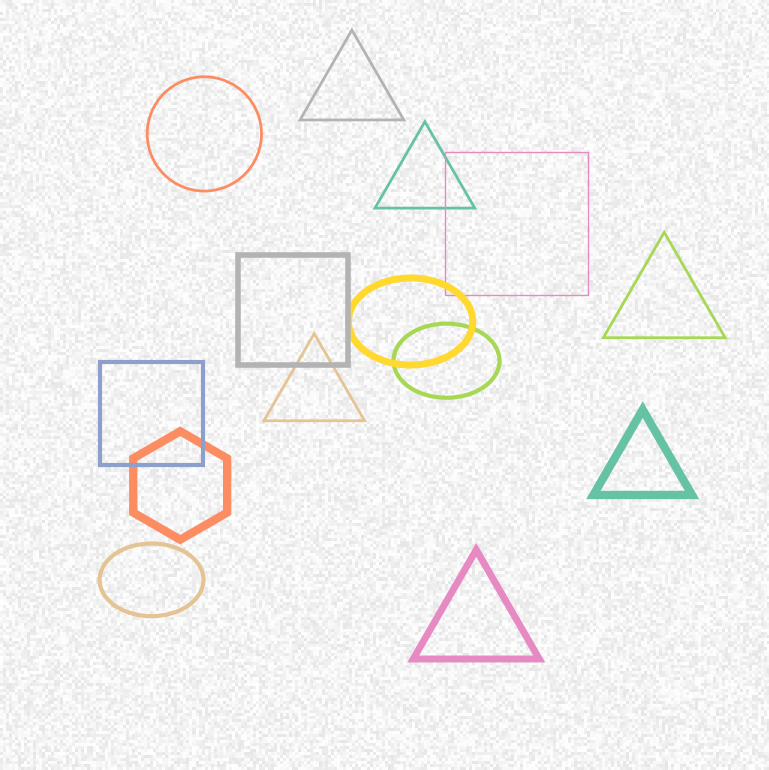[{"shape": "triangle", "thickness": 3, "radius": 0.37, "center": [0.835, 0.394]}, {"shape": "triangle", "thickness": 1, "radius": 0.37, "center": [0.552, 0.767]}, {"shape": "hexagon", "thickness": 3, "radius": 0.35, "center": [0.234, 0.37]}, {"shape": "circle", "thickness": 1, "radius": 0.37, "center": [0.265, 0.826]}, {"shape": "square", "thickness": 1.5, "radius": 0.33, "center": [0.197, 0.464]}, {"shape": "square", "thickness": 0.5, "radius": 0.46, "center": [0.671, 0.71]}, {"shape": "triangle", "thickness": 2.5, "radius": 0.47, "center": [0.618, 0.191]}, {"shape": "oval", "thickness": 1.5, "radius": 0.34, "center": [0.58, 0.532]}, {"shape": "triangle", "thickness": 1, "radius": 0.46, "center": [0.863, 0.607]}, {"shape": "oval", "thickness": 2.5, "radius": 0.4, "center": [0.533, 0.582]}, {"shape": "triangle", "thickness": 1, "radius": 0.38, "center": [0.408, 0.491]}, {"shape": "oval", "thickness": 1.5, "radius": 0.34, "center": [0.197, 0.247]}, {"shape": "square", "thickness": 2, "radius": 0.36, "center": [0.38, 0.598]}, {"shape": "triangle", "thickness": 1, "radius": 0.39, "center": [0.457, 0.883]}]